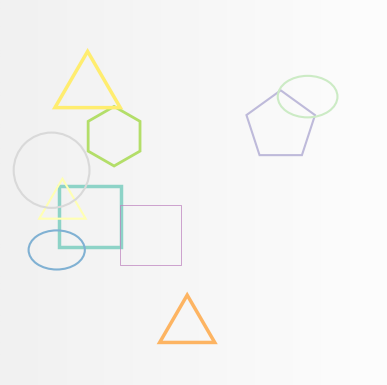[{"shape": "square", "thickness": 2.5, "radius": 0.4, "center": [0.233, 0.438]}, {"shape": "triangle", "thickness": 1.5, "radius": 0.35, "center": [0.161, 0.467]}, {"shape": "pentagon", "thickness": 1.5, "radius": 0.47, "center": [0.724, 0.672]}, {"shape": "oval", "thickness": 1.5, "radius": 0.36, "center": [0.146, 0.351]}, {"shape": "triangle", "thickness": 2.5, "radius": 0.41, "center": [0.483, 0.152]}, {"shape": "hexagon", "thickness": 2, "radius": 0.39, "center": [0.294, 0.646]}, {"shape": "circle", "thickness": 1.5, "radius": 0.49, "center": [0.133, 0.558]}, {"shape": "square", "thickness": 0.5, "radius": 0.39, "center": [0.388, 0.39]}, {"shape": "oval", "thickness": 1.5, "radius": 0.39, "center": [0.794, 0.749]}, {"shape": "triangle", "thickness": 2.5, "radius": 0.49, "center": [0.226, 0.769]}]